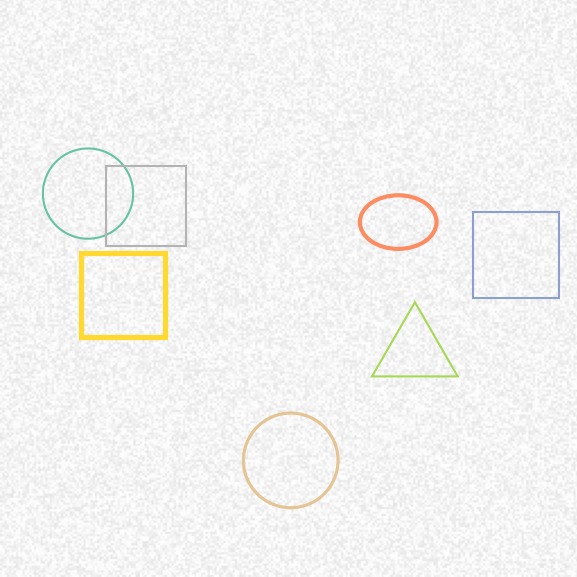[{"shape": "circle", "thickness": 1, "radius": 0.39, "center": [0.152, 0.664]}, {"shape": "oval", "thickness": 2, "radius": 0.33, "center": [0.689, 0.615]}, {"shape": "square", "thickness": 1, "radius": 0.37, "center": [0.893, 0.558]}, {"shape": "triangle", "thickness": 1, "radius": 0.43, "center": [0.718, 0.39]}, {"shape": "square", "thickness": 2.5, "radius": 0.36, "center": [0.212, 0.488]}, {"shape": "circle", "thickness": 1.5, "radius": 0.41, "center": [0.503, 0.202]}, {"shape": "square", "thickness": 1, "radius": 0.35, "center": [0.252, 0.642]}]